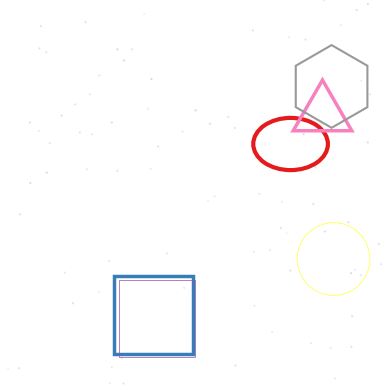[{"shape": "oval", "thickness": 3, "radius": 0.48, "center": [0.755, 0.626]}, {"shape": "square", "thickness": 2.5, "radius": 0.51, "center": [0.398, 0.182]}, {"shape": "square", "thickness": 0.5, "radius": 0.5, "center": [0.408, 0.173]}, {"shape": "circle", "thickness": 0.5, "radius": 0.47, "center": [0.866, 0.327]}, {"shape": "triangle", "thickness": 2.5, "radius": 0.44, "center": [0.838, 0.704]}, {"shape": "hexagon", "thickness": 1.5, "radius": 0.54, "center": [0.861, 0.775]}]